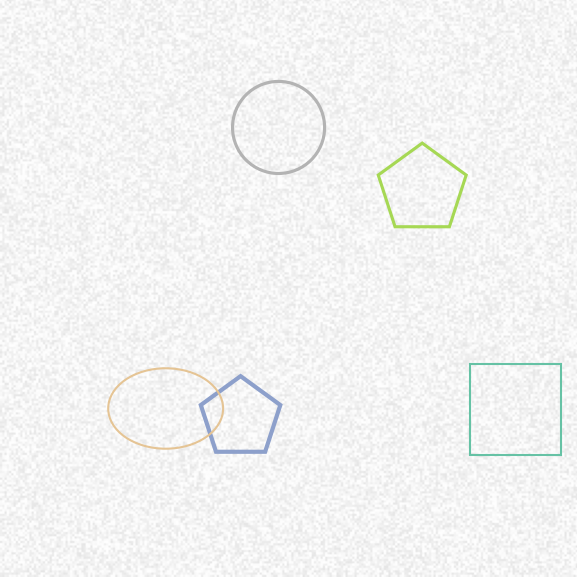[{"shape": "square", "thickness": 1, "radius": 0.39, "center": [0.893, 0.291]}, {"shape": "pentagon", "thickness": 2, "radius": 0.36, "center": [0.417, 0.275]}, {"shape": "pentagon", "thickness": 1.5, "radius": 0.4, "center": [0.731, 0.671]}, {"shape": "oval", "thickness": 1, "radius": 0.5, "center": [0.287, 0.292]}, {"shape": "circle", "thickness": 1.5, "radius": 0.4, "center": [0.482, 0.778]}]